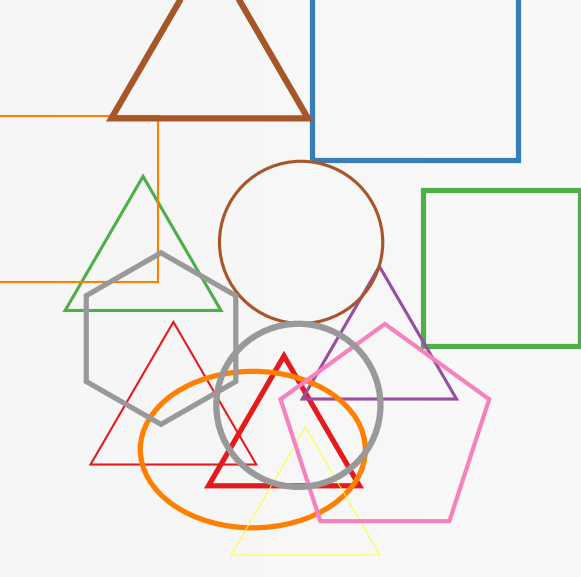[{"shape": "triangle", "thickness": 1, "radius": 0.82, "center": [0.298, 0.277]}, {"shape": "triangle", "thickness": 2.5, "radius": 0.75, "center": [0.489, 0.233]}, {"shape": "square", "thickness": 2.5, "radius": 0.89, "center": [0.713, 0.899]}, {"shape": "square", "thickness": 2.5, "radius": 0.68, "center": [0.863, 0.535]}, {"shape": "triangle", "thickness": 1.5, "radius": 0.77, "center": [0.246, 0.539]}, {"shape": "triangle", "thickness": 1.5, "radius": 0.77, "center": [0.653, 0.385]}, {"shape": "oval", "thickness": 2.5, "radius": 0.97, "center": [0.435, 0.221]}, {"shape": "square", "thickness": 1, "radius": 0.72, "center": [0.128, 0.655]}, {"shape": "triangle", "thickness": 0.5, "radius": 0.74, "center": [0.526, 0.112]}, {"shape": "circle", "thickness": 1.5, "radius": 0.7, "center": [0.518, 0.579]}, {"shape": "triangle", "thickness": 3, "radius": 0.98, "center": [0.361, 0.892]}, {"shape": "pentagon", "thickness": 2, "radius": 0.94, "center": [0.662, 0.249]}, {"shape": "circle", "thickness": 3, "radius": 0.71, "center": [0.513, 0.297]}, {"shape": "hexagon", "thickness": 2.5, "radius": 0.74, "center": [0.277, 0.413]}]